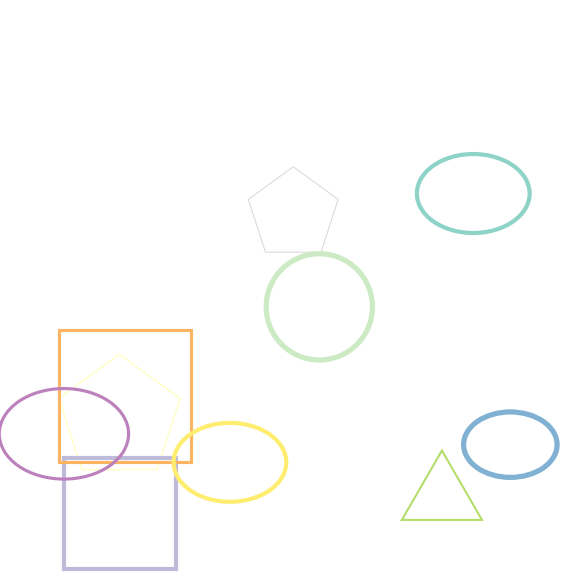[{"shape": "oval", "thickness": 2, "radius": 0.49, "center": [0.819, 0.664]}, {"shape": "pentagon", "thickness": 0.5, "radius": 0.55, "center": [0.207, 0.275]}, {"shape": "square", "thickness": 2, "radius": 0.48, "center": [0.208, 0.109]}, {"shape": "oval", "thickness": 2.5, "radius": 0.4, "center": [0.884, 0.229]}, {"shape": "square", "thickness": 1.5, "radius": 0.57, "center": [0.216, 0.313]}, {"shape": "triangle", "thickness": 1, "radius": 0.4, "center": [0.765, 0.139]}, {"shape": "pentagon", "thickness": 0.5, "radius": 0.41, "center": [0.508, 0.629]}, {"shape": "oval", "thickness": 1.5, "radius": 0.56, "center": [0.111, 0.248]}, {"shape": "circle", "thickness": 2.5, "radius": 0.46, "center": [0.553, 0.468]}, {"shape": "oval", "thickness": 2, "radius": 0.49, "center": [0.398, 0.199]}]